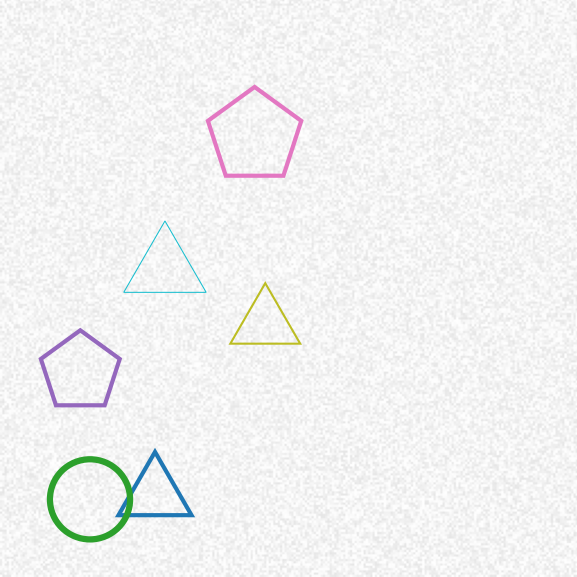[{"shape": "triangle", "thickness": 2, "radius": 0.37, "center": [0.268, 0.144]}, {"shape": "circle", "thickness": 3, "radius": 0.35, "center": [0.156, 0.134]}, {"shape": "pentagon", "thickness": 2, "radius": 0.36, "center": [0.139, 0.355]}, {"shape": "pentagon", "thickness": 2, "radius": 0.42, "center": [0.441, 0.764]}, {"shape": "triangle", "thickness": 1, "radius": 0.35, "center": [0.459, 0.439]}, {"shape": "triangle", "thickness": 0.5, "radius": 0.41, "center": [0.286, 0.534]}]